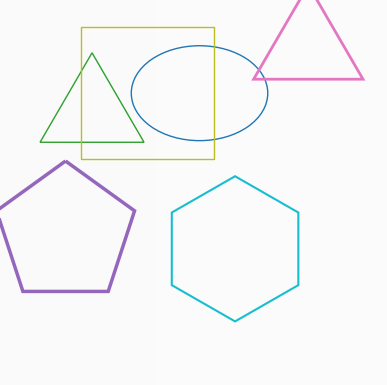[{"shape": "oval", "thickness": 1, "radius": 0.88, "center": [0.515, 0.758]}, {"shape": "triangle", "thickness": 1, "radius": 0.77, "center": [0.238, 0.708]}, {"shape": "pentagon", "thickness": 2.5, "radius": 0.94, "center": [0.169, 0.395]}, {"shape": "triangle", "thickness": 2, "radius": 0.81, "center": [0.796, 0.876]}, {"shape": "square", "thickness": 1, "radius": 0.86, "center": [0.38, 0.759]}, {"shape": "hexagon", "thickness": 1.5, "radius": 0.94, "center": [0.607, 0.354]}]